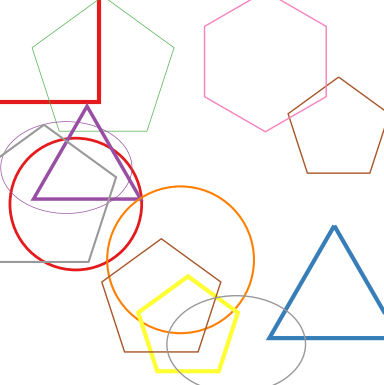[{"shape": "square", "thickness": 3, "radius": 0.74, "center": [0.11, 0.881]}, {"shape": "circle", "thickness": 2, "radius": 0.86, "center": [0.197, 0.47]}, {"shape": "triangle", "thickness": 3, "radius": 0.97, "center": [0.868, 0.219]}, {"shape": "pentagon", "thickness": 0.5, "radius": 0.97, "center": [0.268, 0.816]}, {"shape": "triangle", "thickness": 2.5, "radius": 0.8, "center": [0.226, 0.563]}, {"shape": "oval", "thickness": 0.5, "radius": 0.85, "center": [0.172, 0.565]}, {"shape": "circle", "thickness": 1.5, "radius": 0.95, "center": [0.469, 0.325]}, {"shape": "pentagon", "thickness": 3, "radius": 0.68, "center": [0.488, 0.146]}, {"shape": "pentagon", "thickness": 1, "radius": 0.81, "center": [0.419, 0.217]}, {"shape": "pentagon", "thickness": 1, "radius": 0.69, "center": [0.88, 0.662]}, {"shape": "hexagon", "thickness": 1, "radius": 0.91, "center": [0.689, 0.84]}, {"shape": "oval", "thickness": 1, "radius": 0.9, "center": [0.613, 0.106]}, {"shape": "pentagon", "thickness": 1.5, "radius": 0.98, "center": [0.114, 0.479]}]